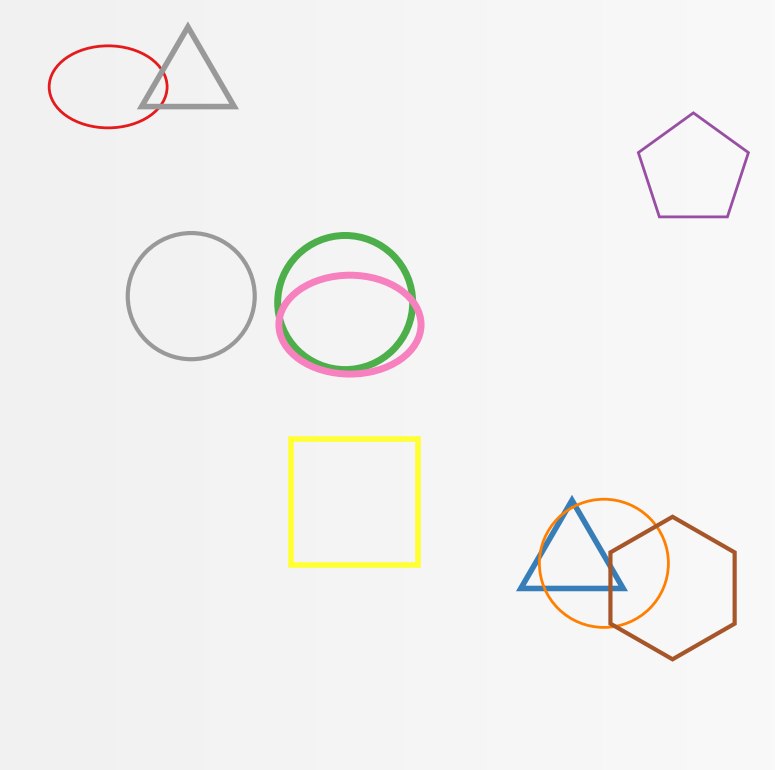[{"shape": "oval", "thickness": 1, "radius": 0.38, "center": [0.14, 0.887]}, {"shape": "triangle", "thickness": 2, "radius": 0.38, "center": [0.738, 0.274]}, {"shape": "circle", "thickness": 2.5, "radius": 0.44, "center": [0.445, 0.607]}, {"shape": "pentagon", "thickness": 1, "radius": 0.37, "center": [0.895, 0.779]}, {"shape": "circle", "thickness": 1, "radius": 0.42, "center": [0.779, 0.268]}, {"shape": "square", "thickness": 2, "radius": 0.41, "center": [0.458, 0.348]}, {"shape": "hexagon", "thickness": 1.5, "radius": 0.46, "center": [0.868, 0.236]}, {"shape": "oval", "thickness": 2.5, "radius": 0.46, "center": [0.452, 0.578]}, {"shape": "circle", "thickness": 1.5, "radius": 0.41, "center": [0.247, 0.615]}, {"shape": "triangle", "thickness": 2, "radius": 0.34, "center": [0.242, 0.896]}]